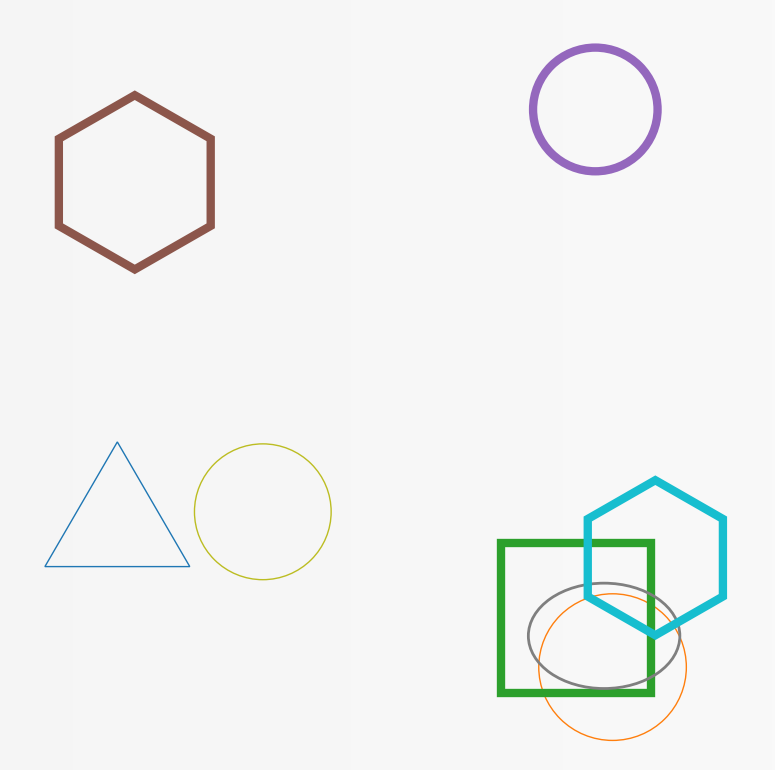[{"shape": "triangle", "thickness": 0.5, "radius": 0.54, "center": [0.151, 0.318]}, {"shape": "circle", "thickness": 0.5, "radius": 0.48, "center": [0.79, 0.134]}, {"shape": "square", "thickness": 3, "radius": 0.49, "center": [0.743, 0.198]}, {"shape": "circle", "thickness": 3, "radius": 0.4, "center": [0.768, 0.858]}, {"shape": "hexagon", "thickness": 3, "radius": 0.57, "center": [0.174, 0.763]}, {"shape": "oval", "thickness": 1, "radius": 0.49, "center": [0.779, 0.174]}, {"shape": "circle", "thickness": 0.5, "radius": 0.44, "center": [0.339, 0.335]}, {"shape": "hexagon", "thickness": 3, "radius": 0.5, "center": [0.846, 0.276]}]